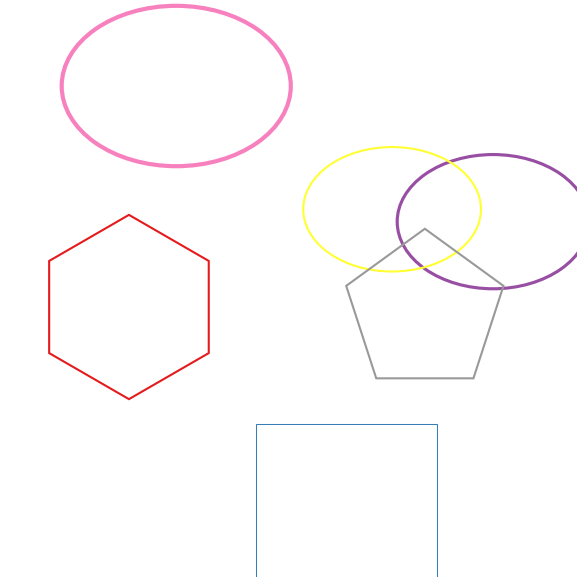[{"shape": "hexagon", "thickness": 1, "radius": 0.8, "center": [0.223, 0.468]}, {"shape": "square", "thickness": 0.5, "radius": 0.78, "center": [0.6, 0.108]}, {"shape": "oval", "thickness": 1.5, "radius": 0.83, "center": [0.854, 0.615]}, {"shape": "oval", "thickness": 1, "radius": 0.77, "center": [0.679, 0.637]}, {"shape": "oval", "thickness": 2, "radius": 0.99, "center": [0.305, 0.85]}, {"shape": "pentagon", "thickness": 1, "radius": 0.72, "center": [0.736, 0.46]}]